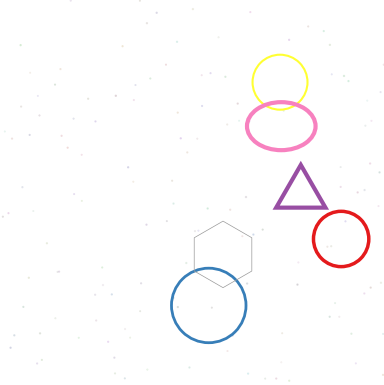[{"shape": "circle", "thickness": 2.5, "radius": 0.36, "center": [0.886, 0.379]}, {"shape": "circle", "thickness": 2, "radius": 0.48, "center": [0.542, 0.207]}, {"shape": "triangle", "thickness": 3, "radius": 0.37, "center": [0.781, 0.498]}, {"shape": "circle", "thickness": 1.5, "radius": 0.36, "center": [0.727, 0.787]}, {"shape": "oval", "thickness": 3, "radius": 0.45, "center": [0.731, 0.672]}, {"shape": "hexagon", "thickness": 0.5, "radius": 0.43, "center": [0.579, 0.339]}]